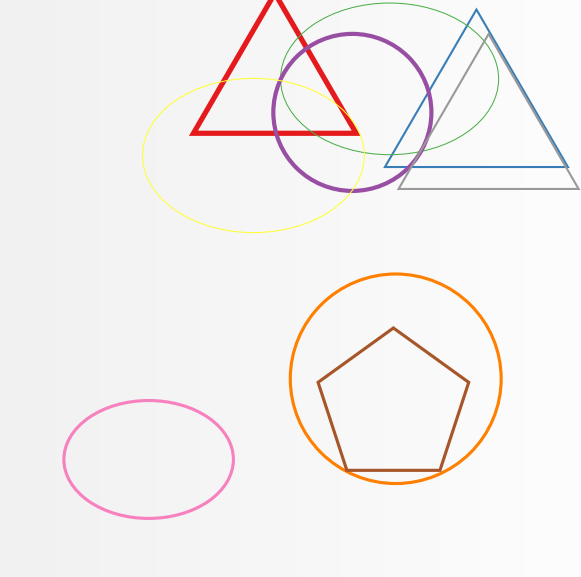[{"shape": "triangle", "thickness": 2.5, "radius": 0.81, "center": [0.473, 0.849]}, {"shape": "triangle", "thickness": 1, "radius": 0.91, "center": [0.82, 0.801]}, {"shape": "oval", "thickness": 0.5, "radius": 0.94, "center": [0.67, 0.863]}, {"shape": "circle", "thickness": 2, "radius": 0.68, "center": [0.606, 0.805]}, {"shape": "circle", "thickness": 1.5, "radius": 0.91, "center": [0.681, 0.343]}, {"shape": "oval", "thickness": 0.5, "radius": 0.95, "center": [0.436, 0.73]}, {"shape": "pentagon", "thickness": 1.5, "radius": 0.68, "center": [0.677, 0.295]}, {"shape": "oval", "thickness": 1.5, "radius": 0.73, "center": [0.256, 0.204]}, {"shape": "triangle", "thickness": 1, "radius": 0.89, "center": [0.841, 0.761]}]